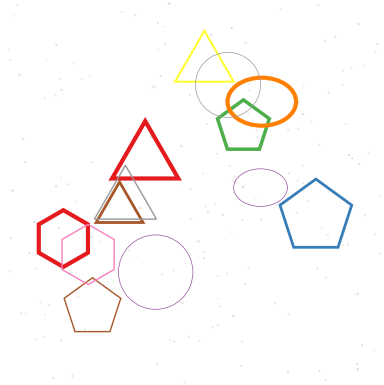[{"shape": "hexagon", "thickness": 3, "radius": 0.37, "center": [0.165, 0.38]}, {"shape": "triangle", "thickness": 3, "radius": 0.5, "center": [0.377, 0.586]}, {"shape": "pentagon", "thickness": 2, "radius": 0.49, "center": [0.82, 0.437]}, {"shape": "pentagon", "thickness": 2.5, "radius": 0.35, "center": [0.632, 0.67]}, {"shape": "oval", "thickness": 0.5, "radius": 0.35, "center": [0.677, 0.513]}, {"shape": "circle", "thickness": 0.5, "radius": 0.48, "center": [0.404, 0.293]}, {"shape": "oval", "thickness": 3, "radius": 0.45, "center": [0.68, 0.736]}, {"shape": "triangle", "thickness": 1.5, "radius": 0.44, "center": [0.531, 0.832]}, {"shape": "pentagon", "thickness": 1, "radius": 0.39, "center": [0.24, 0.201]}, {"shape": "triangle", "thickness": 2, "radius": 0.35, "center": [0.311, 0.457]}, {"shape": "hexagon", "thickness": 1, "radius": 0.39, "center": [0.229, 0.339]}, {"shape": "triangle", "thickness": 1, "radius": 0.47, "center": [0.326, 0.477]}, {"shape": "circle", "thickness": 0.5, "radius": 0.42, "center": [0.592, 0.78]}]